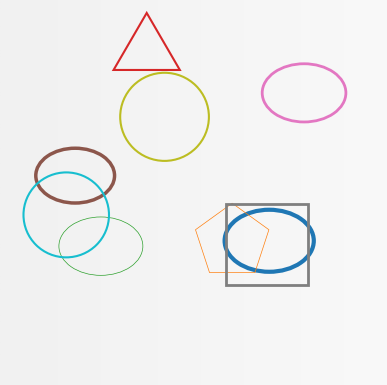[{"shape": "oval", "thickness": 3, "radius": 0.58, "center": [0.695, 0.375]}, {"shape": "pentagon", "thickness": 0.5, "radius": 0.5, "center": [0.599, 0.373]}, {"shape": "oval", "thickness": 0.5, "radius": 0.54, "center": [0.26, 0.361]}, {"shape": "triangle", "thickness": 1.5, "radius": 0.49, "center": [0.379, 0.868]}, {"shape": "oval", "thickness": 2.5, "radius": 0.51, "center": [0.194, 0.544]}, {"shape": "oval", "thickness": 2, "radius": 0.54, "center": [0.785, 0.759]}, {"shape": "square", "thickness": 2, "radius": 0.53, "center": [0.689, 0.365]}, {"shape": "circle", "thickness": 1.5, "radius": 0.57, "center": [0.425, 0.697]}, {"shape": "circle", "thickness": 1.5, "radius": 0.55, "center": [0.171, 0.442]}]